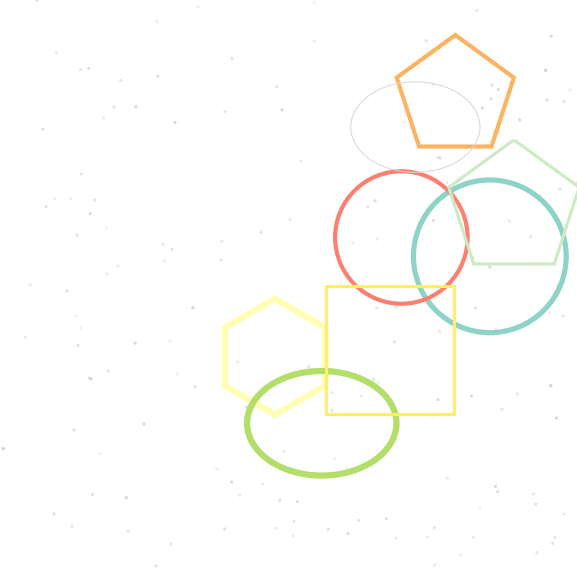[{"shape": "circle", "thickness": 2.5, "radius": 0.66, "center": [0.848, 0.555]}, {"shape": "hexagon", "thickness": 3, "radius": 0.5, "center": [0.476, 0.382]}, {"shape": "circle", "thickness": 2, "radius": 0.57, "center": [0.695, 0.588]}, {"shape": "pentagon", "thickness": 2, "radius": 0.53, "center": [0.788, 0.832]}, {"shape": "oval", "thickness": 3, "radius": 0.65, "center": [0.557, 0.266]}, {"shape": "oval", "thickness": 0.5, "radius": 0.56, "center": [0.719, 0.779]}, {"shape": "pentagon", "thickness": 1.5, "radius": 0.59, "center": [0.89, 0.638]}, {"shape": "square", "thickness": 1.5, "radius": 0.56, "center": [0.676, 0.393]}]